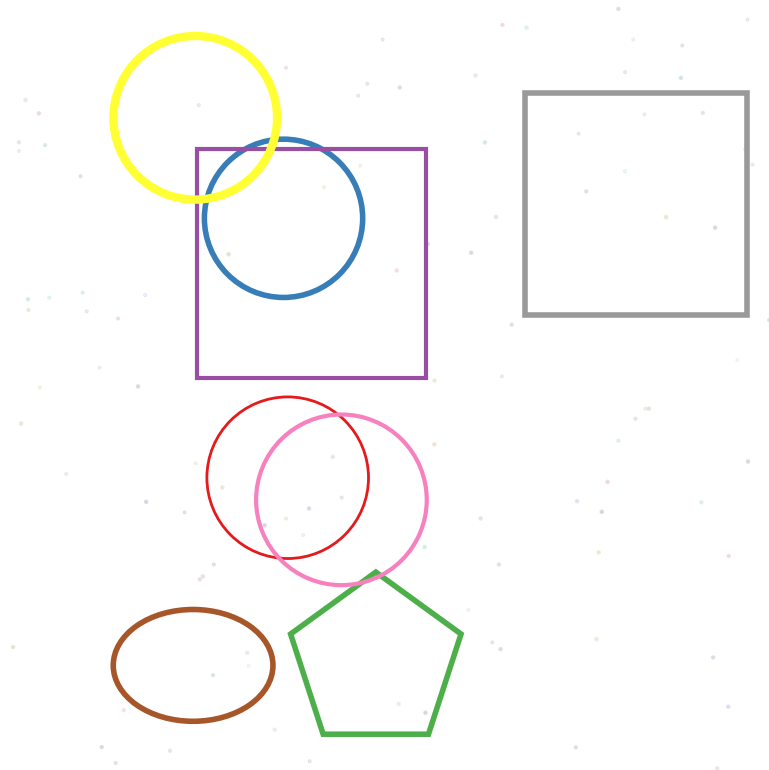[{"shape": "circle", "thickness": 1, "radius": 0.52, "center": [0.374, 0.38]}, {"shape": "circle", "thickness": 2, "radius": 0.51, "center": [0.368, 0.716]}, {"shape": "pentagon", "thickness": 2, "radius": 0.58, "center": [0.488, 0.141]}, {"shape": "square", "thickness": 1.5, "radius": 0.74, "center": [0.405, 0.658]}, {"shape": "circle", "thickness": 3, "radius": 0.53, "center": [0.254, 0.847]}, {"shape": "oval", "thickness": 2, "radius": 0.52, "center": [0.251, 0.136]}, {"shape": "circle", "thickness": 1.5, "radius": 0.55, "center": [0.443, 0.351]}, {"shape": "square", "thickness": 2, "radius": 0.72, "center": [0.826, 0.735]}]